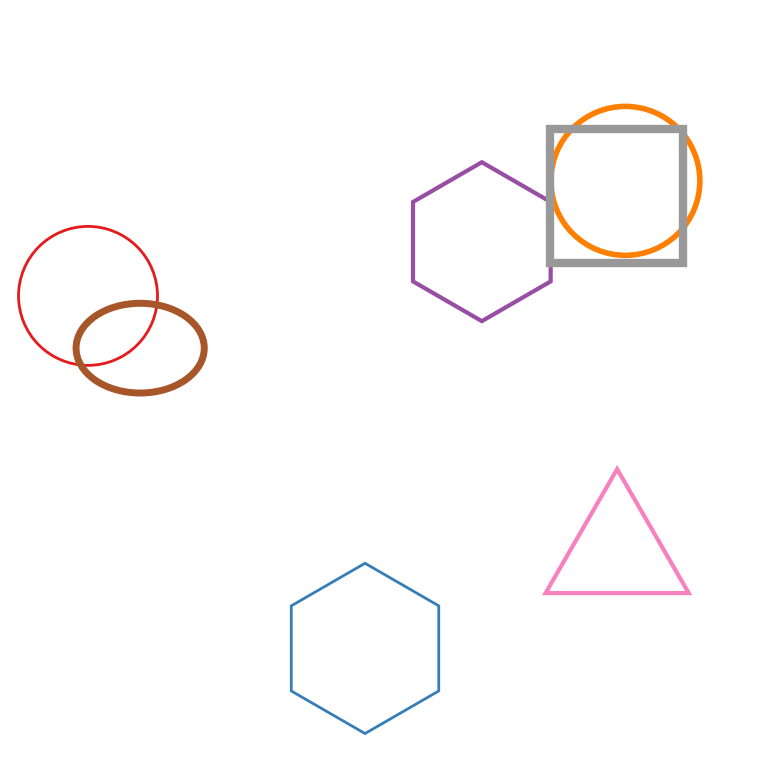[{"shape": "circle", "thickness": 1, "radius": 0.45, "center": [0.114, 0.616]}, {"shape": "hexagon", "thickness": 1, "radius": 0.55, "center": [0.474, 0.158]}, {"shape": "hexagon", "thickness": 1.5, "radius": 0.52, "center": [0.626, 0.686]}, {"shape": "circle", "thickness": 2, "radius": 0.48, "center": [0.812, 0.765]}, {"shape": "oval", "thickness": 2.5, "radius": 0.42, "center": [0.182, 0.548]}, {"shape": "triangle", "thickness": 1.5, "radius": 0.54, "center": [0.801, 0.283]}, {"shape": "square", "thickness": 3, "radius": 0.43, "center": [0.801, 0.745]}]